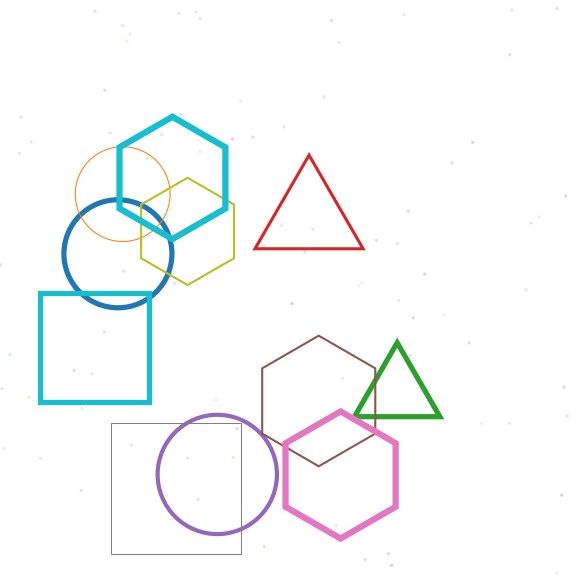[{"shape": "circle", "thickness": 2.5, "radius": 0.47, "center": [0.204, 0.56]}, {"shape": "circle", "thickness": 0.5, "radius": 0.41, "center": [0.212, 0.663]}, {"shape": "triangle", "thickness": 2.5, "radius": 0.43, "center": [0.688, 0.32]}, {"shape": "triangle", "thickness": 1.5, "radius": 0.54, "center": [0.535, 0.622]}, {"shape": "circle", "thickness": 2, "radius": 0.52, "center": [0.376, 0.178]}, {"shape": "hexagon", "thickness": 1, "radius": 0.57, "center": [0.552, 0.305]}, {"shape": "hexagon", "thickness": 3, "radius": 0.55, "center": [0.59, 0.177]}, {"shape": "square", "thickness": 0.5, "radius": 0.57, "center": [0.305, 0.153]}, {"shape": "hexagon", "thickness": 1, "radius": 0.46, "center": [0.325, 0.598]}, {"shape": "square", "thickness": 2.5, "radius": 0.47, "center": [0.163, 0.398]}, {"shape": "hexagon", "thickness": 3, "radius": 0.53, "center": [0.299, 0.691]}]